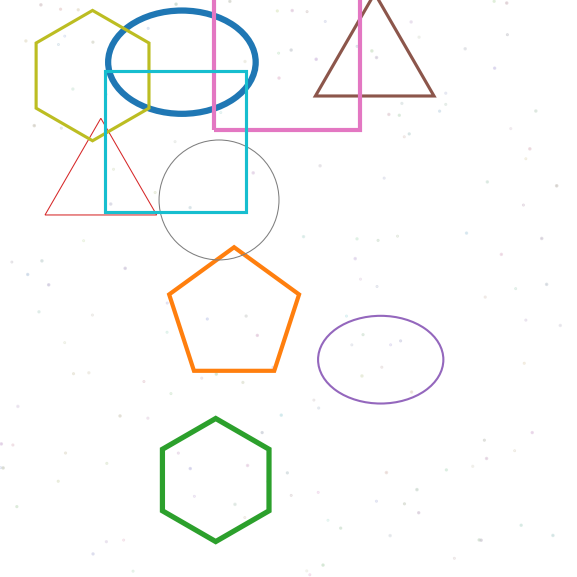[{"shape": "oval", "thickness": 3, "radius": 0.64, "center": [0.315, 0.891]}, {"shape": "pentagon", "thickness": 2, "radius": 0.59, "center": [0.405, 0.453]}, {"shape": "hexagon", "thickness": 2.5, "radius": 0.53, "center": [0.374, 0.168]}, {"shape": "triangle", "thickness": 0.5, "radius": 0.56, "center": [0.175, 0.683]}, {"shape": "oval", "thickness": 1, "radius": 0.54, "center": [0.659, 0.376]}, {"shape": "triangle", "thickness": 1.5, "radius": 0.59, "center": [0.649, 0.892]}, {"shape": "square", "thickness": 2, "radius": 0.63, "center": [0.497, 0.9]}, {"shape": "circle", "thickness": 0.5, "radius": 0.52, "center": [0.379, 0.653]}, {"shape": "hexagon", "thickness": 1.5, "radius": 0.56, "center": [0.16, 0.868]}, {"shape": "square", "thickness": 1.5, "radius": 0.61, "center": [0.304, 0.754]}]